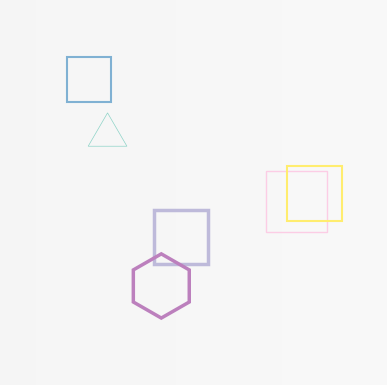[{"shape": "triangle", "thickness": 0.5, "radius": 0.29, "center": [0.278, 0.649]}, {"shape": "square", "thickness": 2.5, "radius": 0.35, "center": [0.467, 0.385]}, {"shape": "square", "thickness": 1.5, "radius": 0.29, "center": [0.23, 0.794]}, {"shape": "square", "thickness": 1, "radius": 0.39, "center": [0.766, 0.477]}, {"shape": "hexagon", "thickness": 2.5, "radius": 0.42, "center": [0.416, 0.257]}, {"shape": "square", "thickness": 1.5, "radius": 0.35, "center": [0.812, 0.497]}]